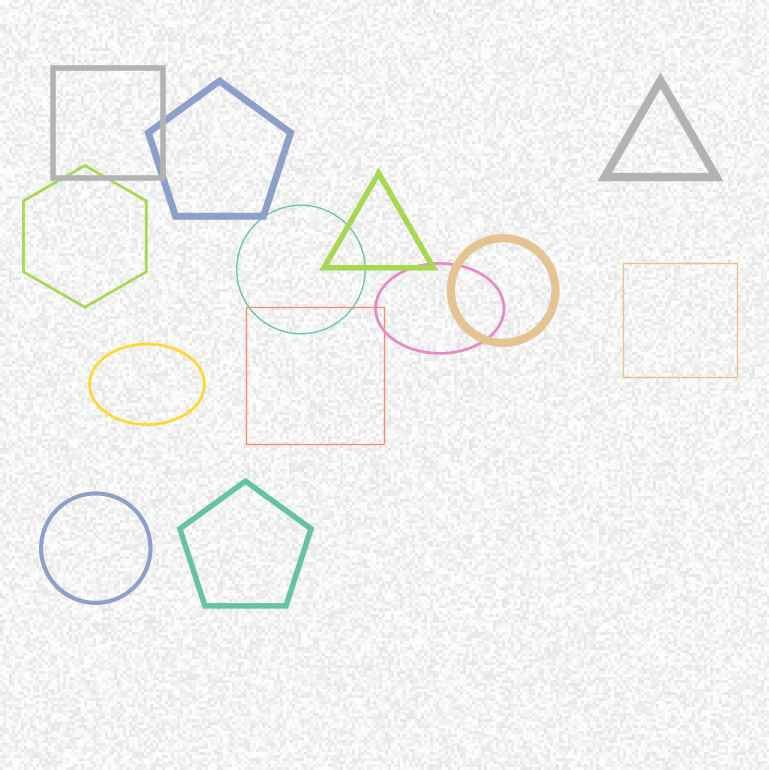[{"shape": "circle", "thickness": 0.5, "radius": 0.42, "center": [0.391, 0.65]}, {"shape": "pentagon", "thickness": 2, "radius": 0.45, "center": [0.319, 0.286]}, {"shape": "square", "thickness": 0.5, "radius": 0.45, "center": [0.409, 0.512]}, {"shape": "circle", "thickness": 1.5, "radius": 0.36, "center": [0.124, 0.288]}, {"shape": "pentagon", "thickness": 2.5, "radius": 0.49, "center": [0.285, 0.798]}, {"shape": "oval", "thickness": 1, "radius": 0.42, "center": [0.571, 0.599]}, {"shape": "hexagon", "thickness": 1, "radius": 0.46, "center": [0.11, 0.693]}, {"shape": "triangle", "thickness": 2, "radius": 0.41, "center": [0.492, 0.693]}, {"shape": "oval", "thickness": 1, "radius": 0.37, "center": [0.191, 0.501]}, {"shape": "circle", "thickness": 3, "radius": 0.34, "center": [0.653, 0.623]}, {"shape": "square", "thickness": 0.5, "radius": 0.37, "center": [0.883, 0.585]}, {"shape": "triangle", "thickness": 3, "radius": 0.42, "center": [0.858, 0.812]}, {"shape": "square", "thickness": 2, "radius": 0.36, "center": [0.141, 0.84]}]